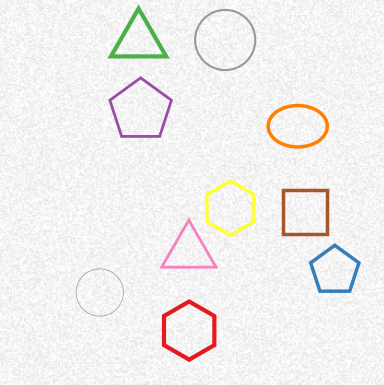[{"shape": "hexagon", "thickness": 3, "radius": 0.38, "center": [0.491, 0.141]}, {"shape": "pentagon", "thickness": 2.5, "radius": 0.33, "center": [0.87, 0.297]}, {"shape": "triangle", "thickness": 3, "radius": 0.41, "center": [0.36, 0.895]}, {"shape": "pentagon", "thickness": 2, "radius": 0.42, "center": [0.365, 0.714]}, {"shape": "oval", "thickness": 2.5, "radius": 0.38, "center": [0.773, 0.672]}, {"shape": "hexagon", "thickness": 2.5, "radius": 0.35, "center": [0.599, 0.459]}, {"shape": "square", "thickness": 2.5, "radius": 0.29, "center": [0.793, 0.449]}, {"shape": "triangle", "thickness": 2, "radius": 0.41, "center": [0.491, 0.347]}, {"shape": "circle", "thickness": 1.5, "radius": 0.39, "center": [0.585, 0.896]}, {"shape": "circle", "thickness": 0.5, "radius": 0.31, "center": [0.259, 0.24]}]